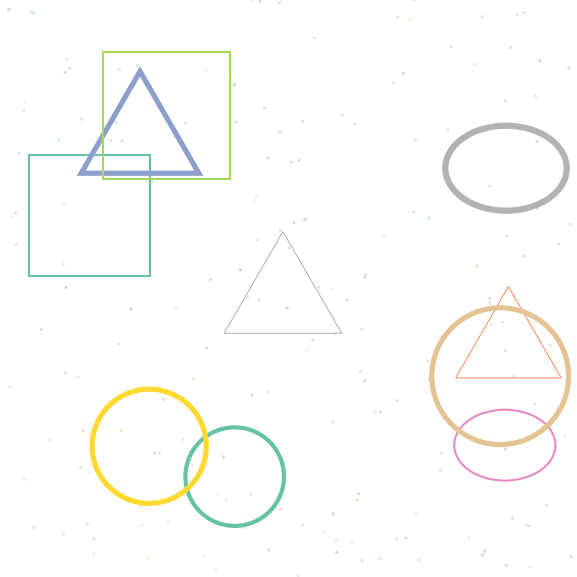[{"shape": "square", "thickness": 1, "radius": 0.52, "center": [0.155, 0.627]}, {"shape": "circle", "thickness": 2, "radius": 0.43, "center": [0.406, 0.174]}, {"shape": "triangle", "thickness": 0.5, "radius": 0.53, "center": [0.88, 0.397]}, {"shape": "triangle", "thickness": 2.5, "radius": 0.59, "center": [0.242, 0.758]}, {"shape": "oval", "thickness": 1, "radius": 0.44, "center": [0.874, 0.228]}, {"shape": "square", "thickness": 1, "radius": 0.55, "center": [0.289, 0.799]}, {"shape": "circle", "thickness": 2.5, "radius": 0.49, "center": [0.258, 0.226]}, {"shape": "circle", "thickness": 2.5, "radius": 0.59, "center": [0.866, 0.348]}, {"shape": "triangle", "thickness": 0.5, "radius": 0.59, "center": [0.49, 0.481]}, {"shape": "oval", "thickness": 3, "radius": 0.53, "center": [0.876, 0.708]}]